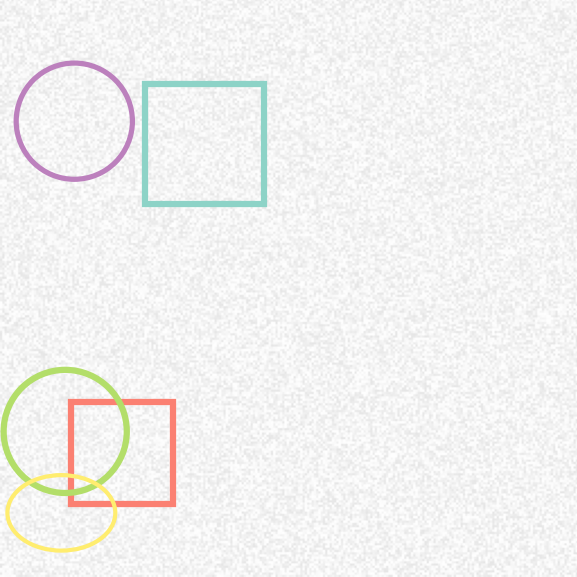[{"shape": "square", "thickness": 3, "radius": 0.52, "center": [0.354, 0.75]}, {"shape": "square", "thickness": 3, "radius": 0.44, "center": [0.211, 0.215]}, {"shape": "circle", "thickness": 3, "radius": 0.53, "center": [0.113, 0.252]}, {"shape": "circle", "thickness": 2.5, "radius": 0.5, "center": [0.129, 0.789]}, {"shape": "oval", "thickness": 2, "radius": 0.47, "center": [0.106, 0.111]}]